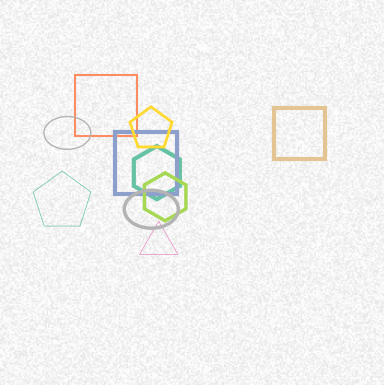[{"shape": "hexagon", "thickness": 3, "radius": 0.35, "center": [0.407, 0.552]}, {"shape": "pentagon", "thickness": 0.5, "radius": 0.4, "center": [0.161, 0.477]}, {"shape": "square", "thickness": 1.5, "radius": 0.4, "center": [0.276, 0.726]}, {"shape": "square", "thickness": 3, "radius": 0.4, "center": [0.38, 0.577]}, {"shape": "triangle", "thickness": 0.5, "radius": 0.29, "center": [0.412, 0.368]}, {"shape": "hexagon", "thickness": 2.5, "radius": 0.31, "center": [0.429, 0.489]}, {"shape": "pentagon", "thickness": 2, "radius": 0.29, "center": [0.392, 0.665]}, {"shape": "square", "thickness": 3, "radius": 0.33, "center": [0.779, 0.654]}, {"shape": "oval", "thickness": 1, "radius": 0.3, "center": [0.175, 0.655]}, {"shape": "oval", "thickness": 2.5, "radius": 0.35, "center": [0.393, 0.457]}]